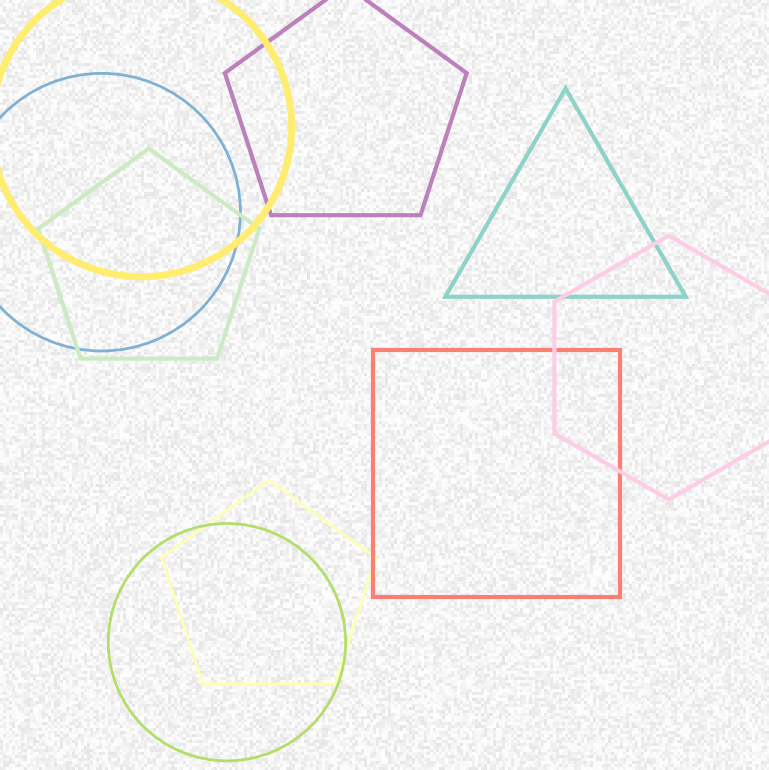[{"shape": "triangle", "thickness": 1.5, "radius": 0.9, "center": [0.734, 0.705]}, {"shape": "pentagon", "thickness": 1, "radius": 0.73, "center": [0.349, 0.23]}, {"shape": "square", "thickness": 1.5, "radius": 0.8, "center": [0.645, 0.385]}, {"shape": "circle", "thickness": 1, "radius": 0.9, "center": [0.132, 0.724]}, {"shape": "circle", "thickness": 1, "radius": 0.77, "center": [0.295, 0.166]}, {"shape": "hexagon", "thickness": 1.5, "radius": 0.86, "center": [0.868, 0.523]}, {"shape": "pentagon", "thickness": 1.5, "radius": 0.83, "center": [0.449, 0.854]}, {"shape": "pentagon", "thickness": 1.5, "radius": 0.75, "center": [0.193, 0.656]}, {"shape": "circle", "thickness": 2.5, "radius": 0.98, "center": [0.184, 0.836]}]